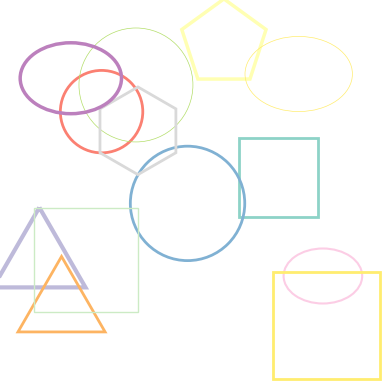[{"shape": "square", "thickness": 2, "radius": 0.51, "center": [0.723, 0.539]}, {"shape": "pentagon", "thickness": 2.5, "radius": 0.58, "center": [0.582, 0.888]}, {"shape": "triangle", "thickness": 3, "radius": 0.69, "center": [0.102, 0.323]}, {"shape": "circle", "thickness": 2, "radius": 0.54, "center": [0.264, 0.71]}, {"shape": "circle", "thickness": 2, "radius": 0.74, "center": [0.487, 0.472]}, {"shape": "triangle", "thickness": 2, "radius": 0.65, "center": [0.16, 0.203]}, {"shape": "circle", "thickness": 0.5, "radius": 0.74, "center": [0.353, 0.779]}, {"shape": "oval", "thickness": 1.5, "radius": 0.51, "center": [0.839, 0.283]}, {"shape": "hexagon", "thickness": 2, "radius": 0.57, "center": [0.358, 0.66]}, {"shape": "oval", "thickness": 2.5, "radius": 0.66, "center": [0.184, 0.797]}, {"shape": "square", "thickness": 1, "radius": 0.68, "center": [0.223, 0.325]}, {"shape": "oval", "thickness": 0.5, "radius": 0.7, "center": [0.776, 0.808]}, {"shape": "square", "thickness": 2, "radius": 0.7, "center": [0.848, 0.155]}]